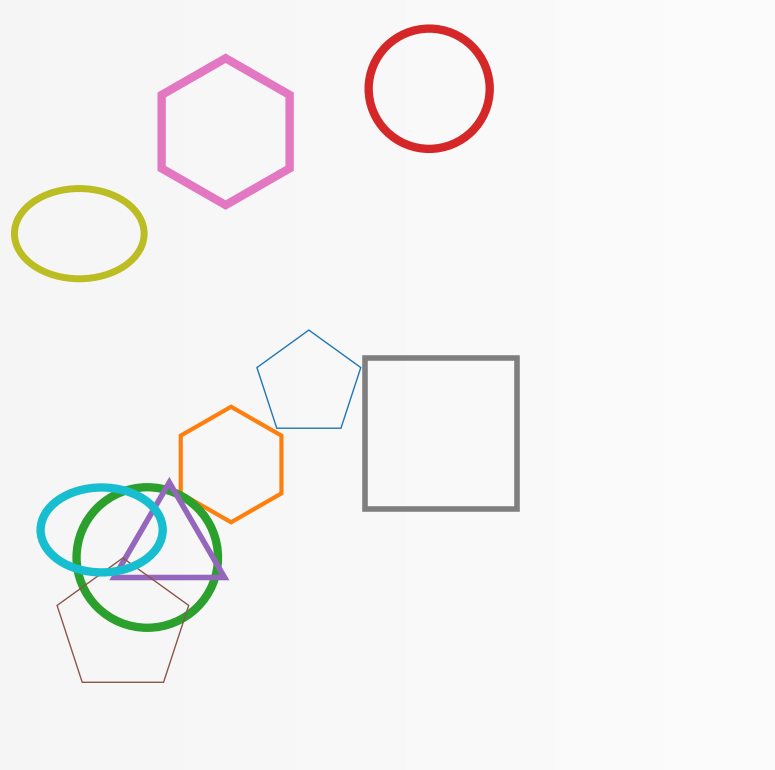[{"shape": "pentagon", "thickness": 0.5, "radius": 0.35, "center": [0.399, 0.501]}, {"shape": "hexagon", "thickness": 1.5, "radius": 0.38, "center": [0.298, 0.397]}, {"shape": "circle", "thickness": 3, "radius": 0.46, "center": [0.19, 0.276]}, {"shape": "circle", "thickness": 3, "radius": 0.39, "center": [0.554, 0.885]}, {"shape": "triangle", "thickness": 2, "radius": 0.41, "center": [0.218, 0.291]}, {"shape": "pentagon", "thickness": 0.5, "radius": 0.45, "center": [0.159, 0.186]}, {"shape": "hexagon", "thickness": 3, "radius": 0.48, "center": [0.291, 0.829]}, {"shape": "square", "thickness": 2, "radius": 0.49, "center": [0.569, 0.437]}, {"shape": "oval", "thickness": 2.5, "radius": 0.42, "center": [0.102, 0.697]}, {"shape": "oval", "thickness": 3, "radius": 0.39, "center": [0.131, 0.312]}]